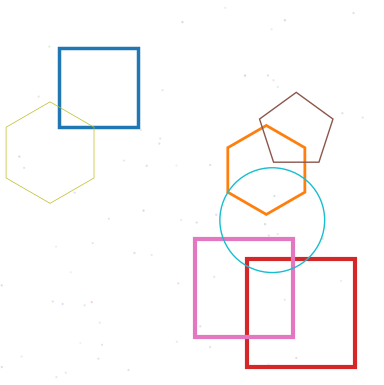[{"shape": "square", "thickness": 2.5, "radius": 0.51, "center": [0.256, 0.773]}, {"shape": "hexagon", "thickness": 2, "radius": 0.58, "center": [0.692, 0.559]}, {"shape": "square", "thickness": 3, "radius": 0.7, "center": [0.781, 0.186]}, {"shape": "pentagon", "thickness": 1, "radius": 0.5, "center": [0.769, 0.66]}, {"shape": "square", "thickness": 3, "radius": 0.63, "center": [0.634, 0.252]}, {"shape": "hexagon", "thickness": 0.5, "radius": 0.66, "center": [0.13, 0.604]}, {"shape": "circle", "thickness": 1, "radius": 0.68, "center": [0.707, 0.428]}]